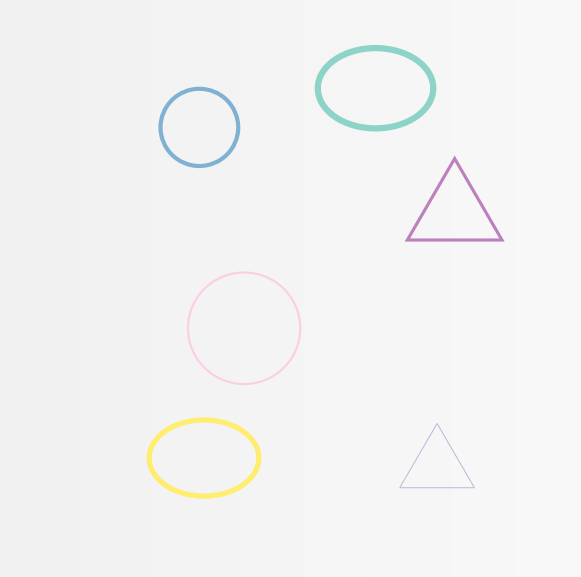[{"shape": "oval", "thickness": 3, "radius": 0.5, "center": [0.646, 0.846]}, {"shape": "triangle", "thickness": 0.5, "radius": 0.37, "center": [0.752, 0.192]}, {"shape": "circle", "thickness": 2, "radius": 0.33, "center": [0.343, 0.779]}, {"shape": "circle", "thickness": 1, "radius": 0.48, "center": [0.42, 0.431]}, {"shape": "triangle", "thickness": 1.5, "radius": 0.47, "center": [0.782, 0.631]}, {"shape": "oval", "thickness": 2.5, "radius": 0.47, "center": [0.351, 0.206]}]